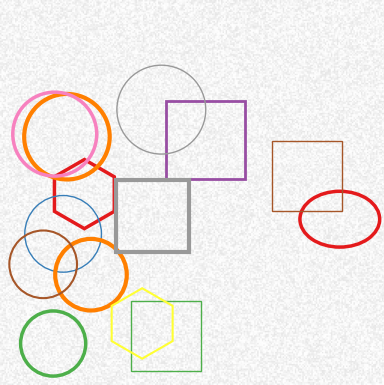[{"shape": "oval", "thickness": 2.5, "radius": 0.52, "center": [0.883, 0.431]}, {"shape": "hexagon", "thickness": 2.5, "radius": 0.45, "center": [0.219, 0.496]}, {"shape": "circle", "thickness": 1, "radius": 0.5, "center": [0.164, 0.393]}, {"shape": "square", "thickness": 1, "radius": 0.46, "center": [0.432, 0.127]}, {"shape": "circle", "thickness": 2.5, "radius": 0.42, "center": [0.138, 0.108]}, {"shape": "square", "thickness": 2, "radius": 0.51, "center": [0.534, 0.636]}, {"shape": "circle", "thickness": 3, "radius": 0.46, "center": [0.236, 0.287]}, {"shape": "circle", "thickness": 3, "radius": 0.56, "center": [0.174, 0.645]}, {"shape": "hexagon", "thickness": 1.5, "radius": 0.46, "center": [0.369, 0.16]}, {"shape": "square", "thickness": 1, "radius": 0.45, "center": [0.797, 0.542]}, {"shape": "circle", "thickness": 1.5, "radius": 0.44, "center": [0.112, 0.313]}, {"shape": "circle", "thickness": 2.5, "radius": 0.55, "center": [0.142, 0.652]}, {"shape": "square", "thickness": 3, "radius": 0.47, "center": [0.396, 0.439]}, {"shape": "circle", "thickness": 1, "radius": 0.58, "center": [0.419, 0.715]}]